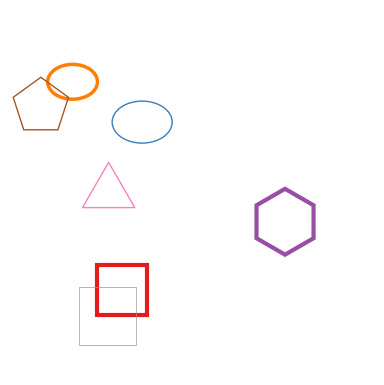[{"shape": "square", "thickness": 3, "radius": 0.32, "center": [0.317, 0.247]}, {"shape": "oval", "thickness": 1, "radius": 0.39, "center": [0.369, 0.683]}, {"shape": "hexagon", "thickness": 3, "radius": 0.43, "center": [0.74, 0.424]}, {"shape": "oval", "thickness": 2.5, "radius": 0.32, "center": [0.189, 0.788]}, {"shape": "pentagon", "thickness": 1, "radius": 0.38, "center": [0.106, 0.724]}, {"shape": "triangle", "thickness": 1, "radius": 0.39, "center": [0.282, 0.5]}, {"shape": "square", "thickness": 0.5, "radius": 0.37, "center": [0.279, 0.179]}]